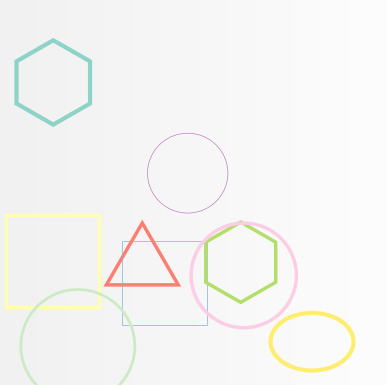[{"shape": "hexagon", "thickness": 3, "radius": 0.55, "center": [0.137, 0.786]}, {"shape": "square", "thickness": 2.5, "radius": 0.6, "center": [0.136, 0.323]}, {"shape": "triangle", "thickness": 2.5, "radius": 0.54, "center": [0.367, 0.314]}, {"shape": "square", "thickness": 0.5, "radius": 0.55, "center": [0.424, 0.265]}, {"shape": "hexagon", "thickness": 2.5, "radius": 0.52, "center": [0.621, 0.319]}, {"shape": "circle", "thickness": 2.5, "radius": 0.68, "center": [0.629, 0.285]}, {"shape": "circle", "thickness": 0.5, "radius": 0.52, "center": [0.484, 0.55]}, {"shape": "circle", "thickness": 2, "radius": 0.74, "center": [0.201, 0.101]}, {"shape": "oval", "thickness": 3, "radius": 0.54, "center": [0.805, 0.113]}]